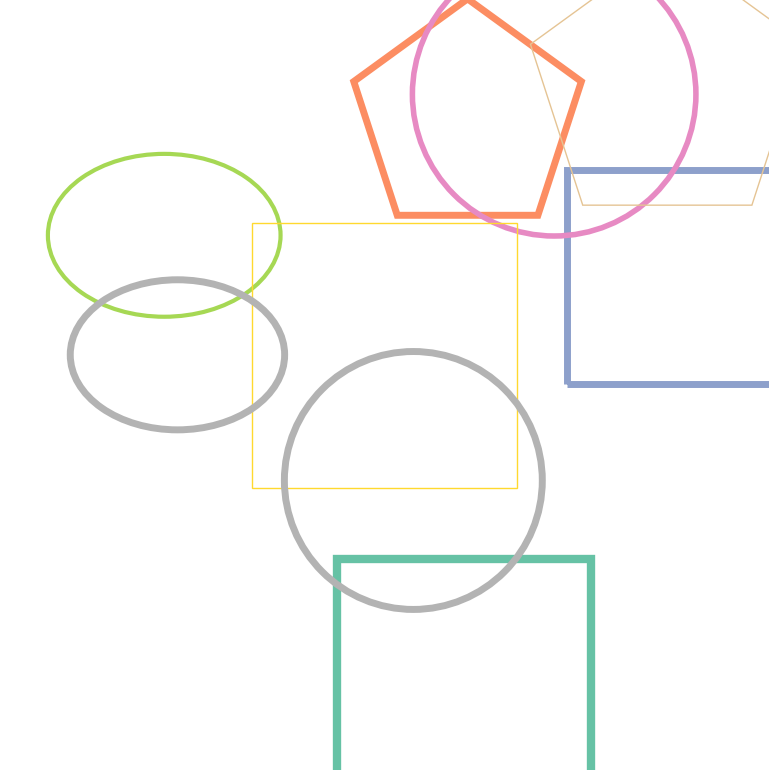[{"shape": "square", "thickness": 3, "radius": 0.83, "center": [0.602, 0.109]}, {"shape": "pentagon", "thickness": 2.5, "radius": 0.78, "center": [0.607, 0.846]}, {"shape": "square", "thickness": 2.5, "radius": 0.69, "center": [0.875, 0.64]}, {"shape": "circle", "thickness": 2, "radius": 0.92, "center": [0.72, 0.878]}, {"shape": "oval", "thickness": 1.5, "radius": 0.76, "center": [0.213, 0.694]}, {"shape": "square", "thickness": 0.5, "radius": 0.86, "center": [0.499, 0.538]}, {"shape": "pentagon", "thickness": 0.5, "radius": 0.93, "center": [0.867, 0.885]}, {"shape": "oval", "thickness": 2.5, "radius": 0.7, "center": [0.23, 0.539]}, {"shape": "circle", "thickness": 2.5, "radius": 0.84, "center": [0.537, 0.376]}]